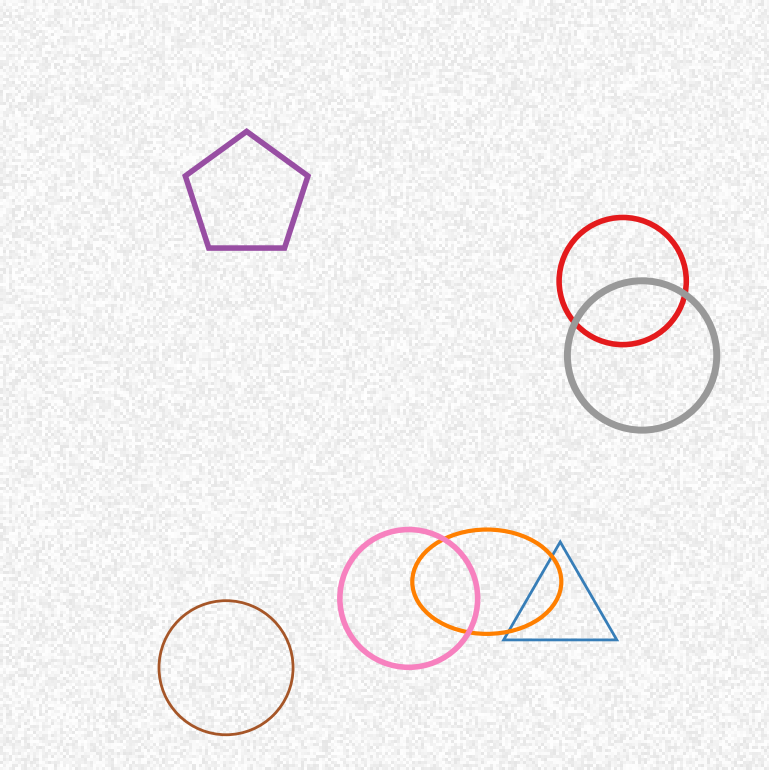[{"shape": "circle", "thickness": 2, "radius": 0.41, "center": [0.809, 0.635]}, {"shape": "triangle", "thickness": 1, "radius": 0.42, "center": [0.728, 0.211]}, {"shape": "pentagon", "thickness": 2, "radius": 0.42, "center": [0.32, 0.746]}, {"shape": "oval", "thickness": 1.5, "radius": 0.48, "center": [0.632, 0.245]}, {"shape": "circle", "thickness": 1, "radius": 0.44, "center": [0.294, 0.133]}, {"shape": "circle", "thickness": 2, "radius": 0.45, "center": [0.531, 0.223]}, {"shape": "circle", "thickness": 2.5, "radius": 0.48, "center": [0.834, 0.538]}]